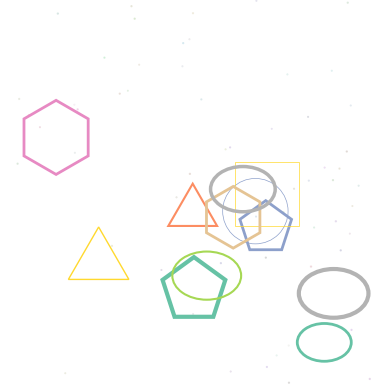[{"shape": "pentagon", "thickness": 3, "radius": 0.43, "center": [0.504, 0.247]}, {"shape": "oval", "thickness": 2, "radius": 0.35, "center": [0.842, 0.111]}, {"shape": "triangle", "thickness": 1.5, "radius": 0.37, "center": [0.501, 0.45]}, {"shape": "circle", "thickness": 0.5, "radius": 0.42, "center": [0.663, 0.452]}, {"shape": "pentagon", "thickness": 2, "radius": 0.35, "center": [0.69, 0.408]}, {"shape": "hexagon", "thickness": 2, "radius": 0.48, "center": [0.146, 0.643]}, {"shape": "oval", "thickness": 1.5, "radius": 0.45, "center": [0.537, 0.284]}, {"shape": "triangle", "thickness": 1, "radius": 0.45, "center": [0.256, 0.32]}, {"shape": "square", "thickness": 0.5, "radius": 0.42, "center": [0.695, 0.496]}, {"shape": "hexagon", "thickness": 2, "radius": 0.4, "center": [0.606, 0.436]}, {"shape": "oval", "thickness": 2.5, "radius": 0.42, "center": [0.631, 0.509]}, {"shape": "oval", "thickness": 3, "radius": 0.45, "center": [0.867, 0.238]}]